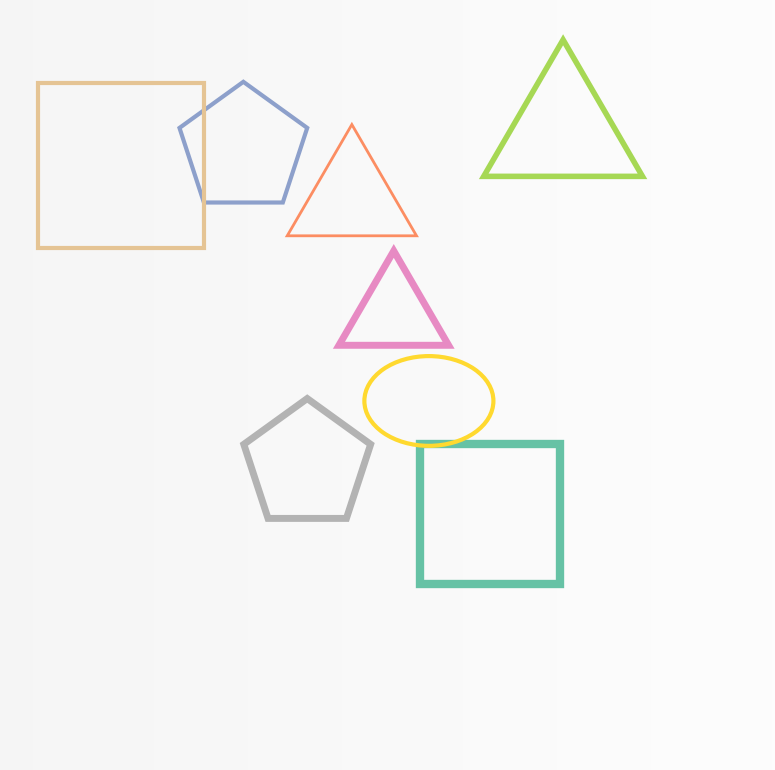[{"shape": "square", "thickness": 3, "radius": 0.45, "center": [0.632, 0.332]}, {"shape": "triangle", "thickness": 1, "radius": 0.48, "center": [0.454, 0.742]}, {"shape": "pentagon", "thickness": 1.5, "radius": 0.43, "center": [0.314, 0.807]}, {"shape": "triangle", "thickness": 2.5, "radius": 0.41, "center": [0.508, 0.592]}, {"shape": "triangle", "thickness": 2, "radius": 0.59, "center": [0.727, 0.83]}, {"shape": "oval", "thickness": 1.5, "radius": 0.42, "center": [0.553, 0.479]}, {"shape": "square", "thickness": 1.5, "radius": 0.54, "center": [0.156, 0.785]}, {"shape": "pentagon", "thickness": 2.5, "radius": 0.43, "center": [0.396, 0.396]}]